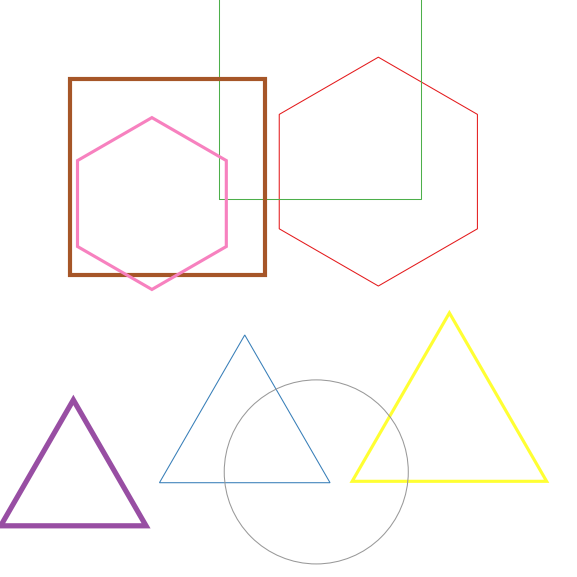[{"shape": "hexagon", "thickness": 0.5, "radius": 0.99, "center": [0.655, 0.702]}, {"shape": "triangle", "thickness": 0.5, "radius": 0.85, "center": [0.424, 0.249]}, {"shape": "square", "thickness": 0.5, "radius": 0.88, "center": [0.554, 0.83]}, {"shape": "triangle", "thickness": 2.5, "radius": 0.73, "center": [0.127, 0.161]}, {"shape": "triangle", "thickness": 1.5, "radius": 0.97, "center": [0.778, 0.263]}, {"shape": "square", "thickness": 2, "radius": 0.85, "center": [0.29, 0.693]}, {"shape": "hexagon", "thickness": 1.5, "radius": 0.74, "center": [0.263, 0.647]}, {"shape": "circle", "thickness": 0.5, "radius": 0.8, "center": [0.548, 0.182]}]